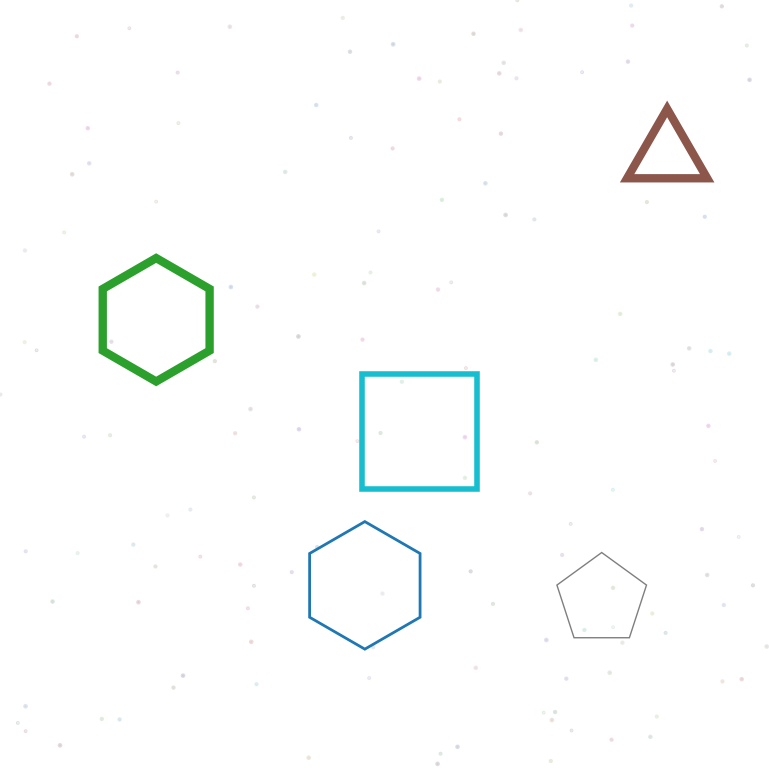[{"shape": "hexagon", "thickness": 1, "radius": 0.41, "center": [0.474, 0.24]}, {"shape": "hexagon", "thickness": 3, "radius": 0.4, "center": [0.203, 0.585]}, {"shape": "triangle", "thickness": 3, "radius": 0.3, "center": [0.866, 0.798]}, {"shape": "pentagon", "thickness": 0.5, "radius": 0.31, "center": [0.781, 0.221]}, {"shape": "square", "thickness": 2, "radius": 0.37, "center": [0.545, 0.44]}]